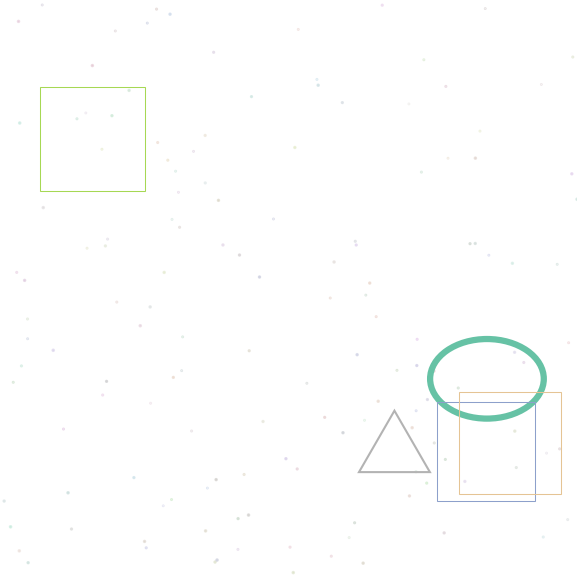[{"shape": "oval", "thickness": 3, "radius": 0.49, "center": [0.843, 0.343]}, {"shape": "square", "thickness": 0.5, "radius": 0.43, "center": [0.841, 0.217]}, {"shape": "square", "thickness": 0.5, "radius": 0.45, "center": [0.16, 0.759]}, {"shape": "square", "thickness": 0.5, "radius": 0.44, "center": [0.883, 0.232]}, {"shape": "triangle", "thickness": 1, "radius": 0.35, "center": [0.683, 0.217]}]